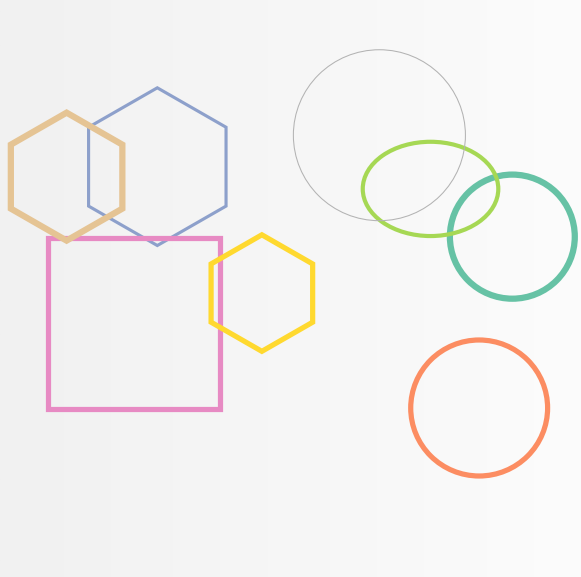[{"shape": "circle", "thickness": 3, "radius": 0.54, "center": [0.881, 0.589]}, {"shape": "circle", "thickness": 2.5, "radius": 0.59, "center": [0.824, 0.293]}, {"shape": "hexagon", "thickness": 1.5, "radius": 0.68, "center": [0.271, 0.711]}, {"shape": "square", "thickness": 2.5, "radius": 0.74, "center": [0.231, 0.439]}, {"shape": "oval", "thickness": 2, "radius": 0.58, "center": [0.741, 0.672]}, {"shape": "hexagon", "thickness": 2.5, "radius": 0.5, "center": [0.451, 0.492]}, {"shape": "hexagon", "thickness": 3, "radius": 0.55, "center": [0.115, 0.693]}, {"shape": "circle", "thickness": 0.5, "radius": 0.74, "center": [0.653, 0.765]}]